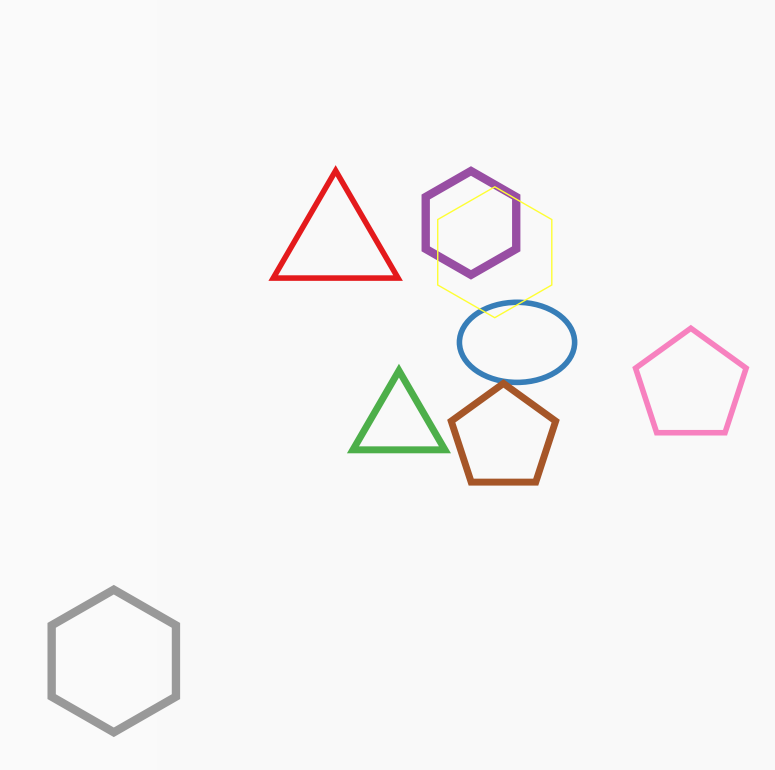[{"shape": "triangle", "thickness": 2, "radius": 0.46, "center": [0.433, 0.685]}, {"shape": "oval", "thickness": 2, "radius": 0.37, "center": [0.667, 0.555]}, {"shape": "triangle", "thickness": 2.5, "radius": 0.34, "center": [0.515, 0.45]}, {"shape": "hexagon", "thickness": 3, "radius": 0.34, "center": [0.608, 0.71]}, {"shape": "hexagon", "thickness": 0.5, "radius": 0.42, "center": [0.638, 0.672]}, {"shape": "pentagon", "thickness": 2.5, "radius": 0.35, "center": [0.65, 0.431]}, {"shape": "pentagon", "thickness": 2, "radius": 0.38, "center": [0.891, 0.499]}, {"shape": "hexagon", "thickness": 3, "radius": 0.46, "center": [0.147, 0.142]}]